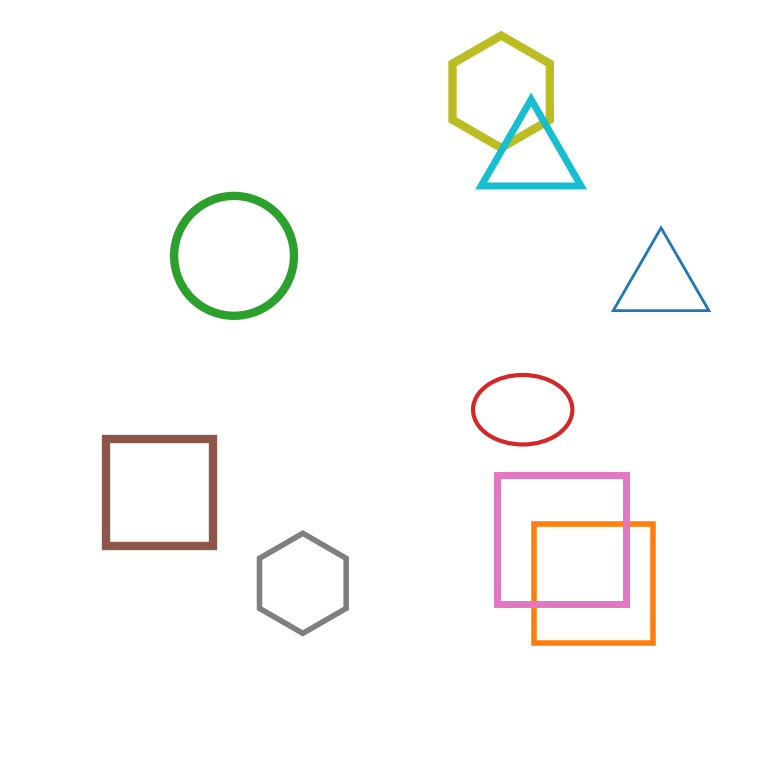[{"shape": "triangle", "thickness": 1, "radius": 0.36, "center": [0.859, 0.632]}, {"shape": "square", "thickness": 2, "radius": 0.39, "center": [0.771, 0.242]}, {"shape": "circle", "thickness": 3, "radius": 0.39, "center": [0.304, 0.668]}, {"shape": "oval", "thickness": 1.5, "radius": 0.32, "center": [0.679, 0.468]}, {"shape": "square", "thickness": 3, "radius": 0.35, "center": [0.207, 0.36]}, {"shape": "square", "thickness": 2.5, "radius": 0.42, "center": [0.729, 0.3]}, {"shape": "hexagon", "thickness": 2, "radius": 0.32, "center": [0.393, 0.242]}, {"shape": "hexagon", "thickness": 3, "radius": 0.36, "center": [0.651, 0.881]}, {"shape": "triangle", "thickness": 2.5, "radius": 0.37, "center": [0.69, 0.796]}]